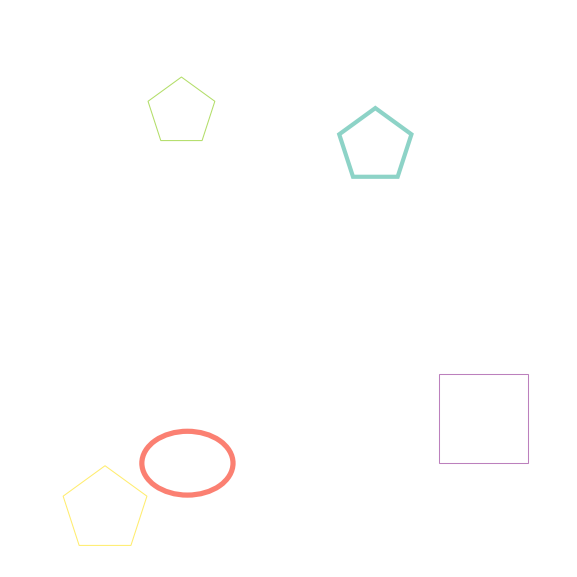[{"shape": "pentagon", "thickness": 2, "radius": 0.33, "center": [0.65, 0.746]}, {"shape": "oval", "thickness": 2.5, "radius": 0.39, "center": [0.325, 0.197]}, {"shape": "pentagon", "thickness": 0.5, "radius": 0.3, "center": [0.314, 0.805]}, {"shape": "square", "thickness": 0.5, "radius": 0.39, "center": [0.837, 0.274]}, {"shape": "pentagon", "thickness": 0.5, "radius": 0.38, "center": [0.182, 0.116]}]